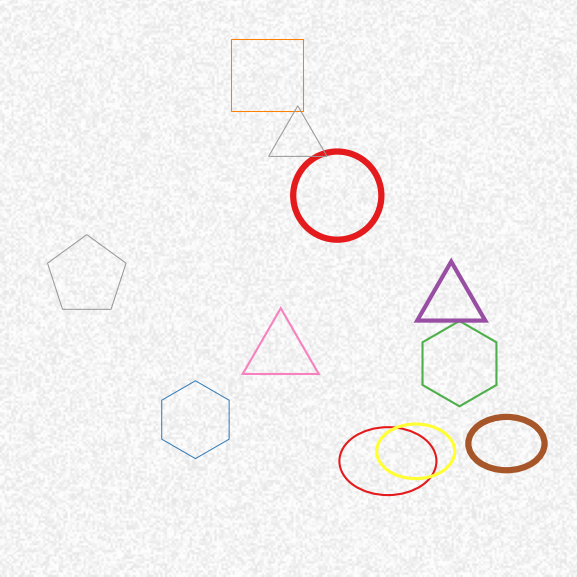[{"shape": "oval", "thickness": 1, "radius": 0.42, "center": [0.672, 0.201]}, {"shape": "circle", "thickness": 3, "radius": 0.38, "center": [0.584, 0.66]}, {"shape": "hexagon", "thickness": 0.5, "radius": 0.34, "center": [0.338, 0.272]}, {"shape": "hexagon", "thickness": 1, "radius": 0.37, "center": [0.796, 0.369]}, {"shape": "triangle", "thickness": 2, "radius": 0.34, "center": [0.781, 0.478]}, {"shape": "square", "thickness": 0.5, "radius": 0.31, "center": [0.463, 0.869]}, {"shape": "oval", "thickness": 1.5, "radius": 0.34, "center": [0.72, 0.218]}, {"shape": "oval", "thickness": 3, "radius": 0.33, "center": [0.877, 0.231]}, {"shape": "triangle", "thickness": 1, "radius": 0.38, "center": [0.486, 0.39]}, {"shape": "pentagon", "thickness": 0.5, "radius": 0.36, "center": [0.15, 0.521]}, {"shape": "triangle", "thickness": 0.5, "radius": 0.29, "center": [0.516, 0.758]}]